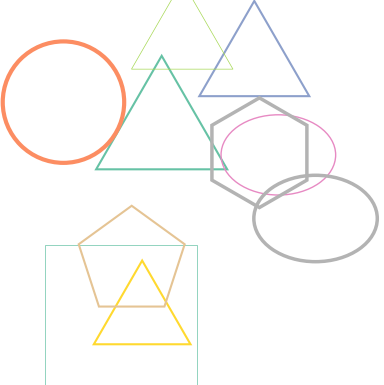[{"shape": "triangle", "thickness": 1.5, "radius": 0.98, "center": [0.42, 0.658]}, {"shape": "square", "thickness": 0.5, "radius": 0.98, "center": [0.314, 0.167]}, {"shape": "circle", "thickness": 3, "radius": 0.79, "center": [0.165, 0.735]}, {"shape": "triangle", "thickness": 1.5, "radius": 0.82, "center": [0.661, 0.833]}, {"shape": "oval", "thickness": 1, "radius": 0.74, "center": [0.723, 0.598]}, {"shape": "triangle", "thickness": 0.5, "radius": 0.76, "center": [0.473, 0.896]}, {"shape": "triangle", "thickness": 1.5, "radius": 0.72, "center": [0.369, 0.178]}, {"shape": "pentagon", "thickness": 1.5, "radius": 0.72, "center": [0.342, 0.321]}, {"shape": "hexagon", "thickness": 2.5, "radius": 0.71, "center": [0.674, 0.603]}, {"shape": "oval", "thickness": 2.5, "radius": 0.8, "center": [0.82, 0.433]}]